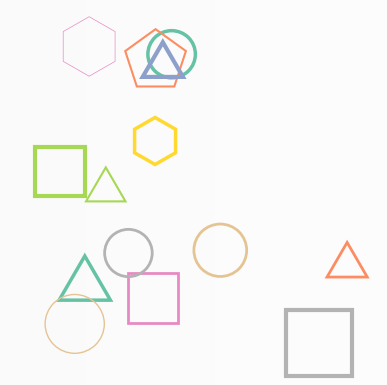[{"shape": "triangle", "thickness": 2.5, "radius": 0.38, "center": [0.219, 0.259]}, {"shape": "circle", "thickness": 2.5, "radius": 0.31, "center": [0.443, 0.859]}, {"shape": "pentagon", "thickness": 1.5, "radius": 0.41, "center": [0.401, 0.842]}, {"shape": "triangle", "thickness": 2, "radius": 0.3, "center": [0.896, 0.31]}, {"shape": "triangle", "thickness": 3, "radius": 0.3, "center": [0.42, 0.83]}, {"shape": "hexagon", "thickness": 0.5, "radius": 0.39, "center": [0.23, 0.879]}, {"shape": "square", "thickness": 2, "radius": 0.32, "center": [0.396, 0.226]}, {"shape": "triangle", "thickness": 1.5, "radius": 0.29, "center": [0.273, 0.506]}, {"shape": "square", "thickness": 3, "radius": 0.32, "center": [0.154, 0.554]}, {"shape": "hexagon", "thickness": 2.5, "radius": 0.31, "center": [0.4, 0.634]}, {"shape": "circle", "thickness": 2, "radius": 0.34, "center": [0.568, 0.35]}, {"shape": "circle", "thickness": 1, "radius": 0.38, "center": [0.193, 0.159]}, {"shape": "circle", "thickness": 2, "radius": 0.31, "center": [0.331, 0.343]}, {"shape": "square", "thickness": 3, "radius": 0.43, "center": [0.824, 0.109]}]